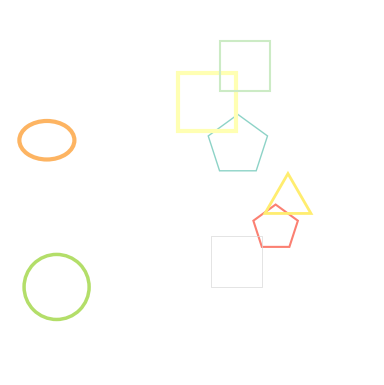[{"shape": "pentagon", "thickness": 1, "radius": 0.4, "center": [0.618, 0.622]}, {"shape": "square", "thickness": 3, "radius": 0.38, "center": [0.538, 0.736]}, {"shape": "pentagon", "thickness": 1.5, "radius": 0.3, "center": [0.716, 0.408]}, {"shape": "oval", "thickness": 3, "radius": 0.36, "center": [0.122, 0.636]}, {"shape": "circle", "thickness": 2.5, "radius": 0.42, "center": [0.147, 0.255]}, {"shape": "square", "thickness": 0.5, "radius": 0.33, "center": [0.613, 0.32]}, {"shape": "square", "thickness": 1.5, "radius": 0.32, "center": [0.635, 0.828]}, {"shape": "triangle", "thickness": 2, "radius": 0.35, "center": [0.748, 0.48]}]